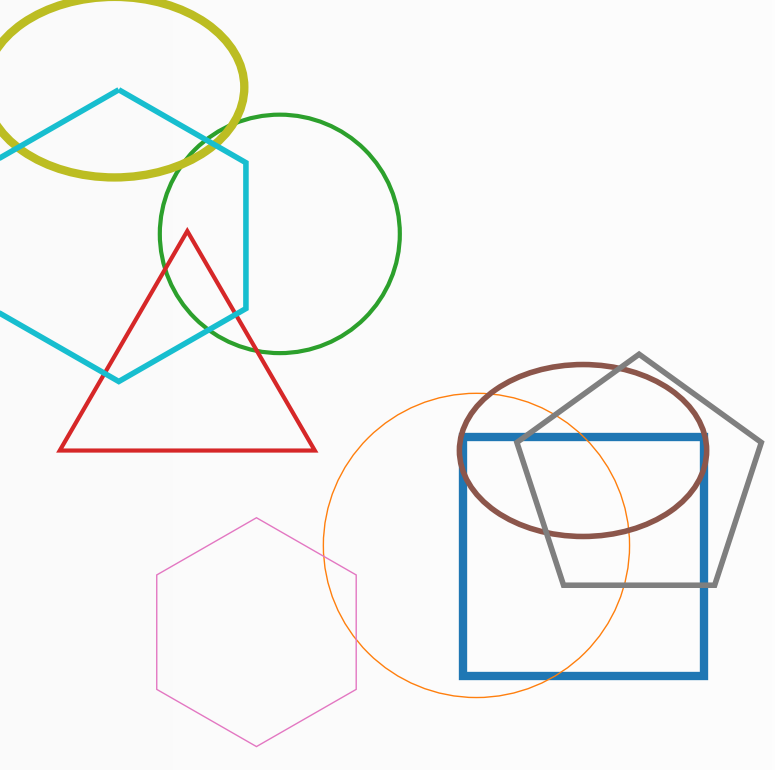[{"shape": "square", "thickness": 3, "radius": 0.78, "center": [0.753, 0.277]}, {"shape": "circle", "thickness": 0.5, "radius": 0.99, "center": [0.615, 0.292]}, {"shape": "circle", "thickness": 1.5, "radius": 0.77, "center": [0.361, 0.696]}, {"shape": "triangle", "thickness": 1.5, "radius": 0.95, "center": [0.242, 0.51]}, {"shape": "oval", "thickness": 2, "radius": 0.8, "center": [0.752, 0.415]}, {"shape": "hexagon", "thickness": 0.5, "radius": 0.74, "center": [0.331, 0.179]}, {"shape": "pentagon", "thickness": 2, "radius": 0.83, "center": [0.825, 0.374]}, {"shape": "oval", "thickness": 3, "radius": 0.84, "center": [0.148, 0.887]}, {"shape": "hexagon", "thickness": 2, "radius": 0.95, "center": [0.153, 0.694]}]